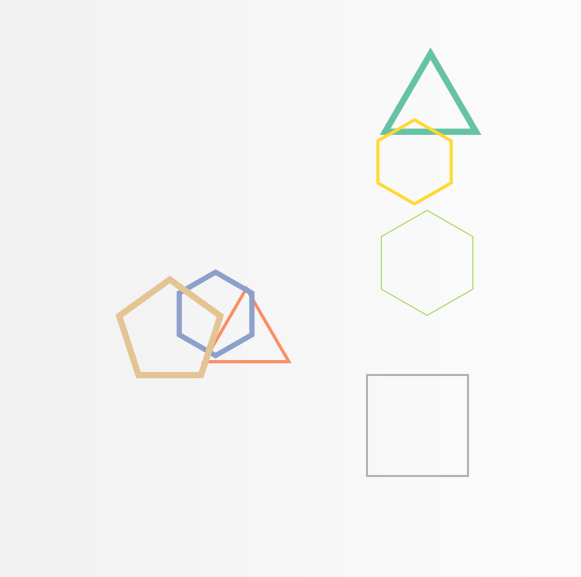[{"shape": "triangle", "thickness": 3, "radius": 0.45, "center": [0.741, 0.816]}, {"shape": "triangle", "thickness": 1.5, "radius": 0.42, "center": [0.424, 0.415]}, {"shape": "hexagon", "thickness": 2.5, "radius": 0.36, "center": [0.371, 0.456]}, {"shape": "hexagon", "thickness": 0.5, "radius": 0.45, "center": [0.735, 0.544]}, {"shape": "hexagon", "thickness": 1.5, "radius": 0.36, "center": [0.713, 0.719]}, {"shape": "pentagon", "thickness": 3, "radius": 0.46, "center": [0.292, 0.424]}, {"shape": "square", "thickness": 1, "radius": 0.44, "center": [0.718, 0.262]}]